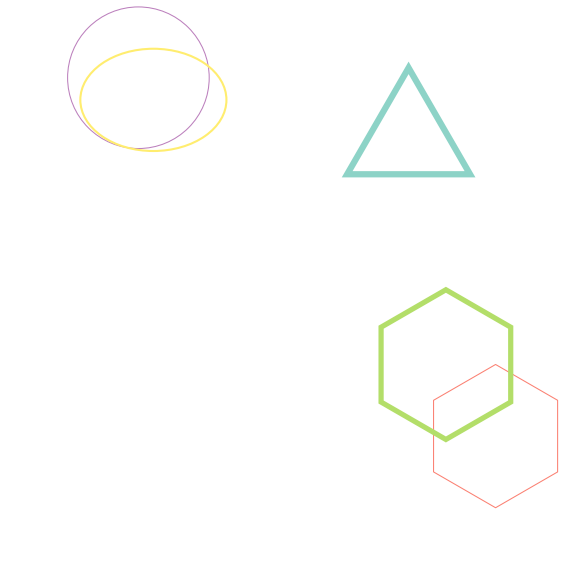[{"shape": "triangle", "thickness": 3, "radius": 0.61, "center": [0.708, 0.759]}, {"shape": "hexagon", "thickness": 0.5, "radius": 0.62, "center": [0.858, 0.244]}, {"shape": "hexagon", "thickness": 2.5, "radius": 0.65, "center": [0.772, 0.368]}, {"shape": "circle", "thickness": 0.5, "radius": 0.61, "center": [0.24, 0.865]}, {"shape": "oval", "thickness": 1, "radius": 0.63, "center": [0.266, 0.826]}]